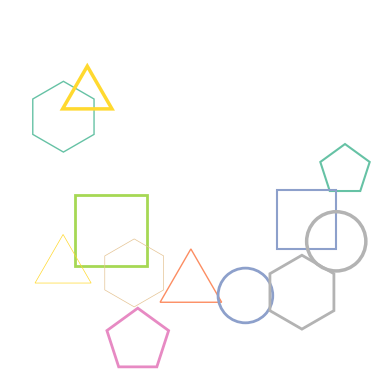[{"shape": "pentagon", "thickness": 1.5, "radius": 0.34, "center": [0.896, 0.558]}, {"shape": "hexagon", "thickness": 1, "radius": 0.46, "center": [0.165, 0.697]}, {"shape": "triangle", "thickness": 1, "radius": 0.46, "center": [0.496, 0.261]}, {"shape": "circle", "thickness": 2, "radius": 0.36, "center": [0.637, 0.233]}, {"shape": "square", "thickness": 1.5, "radius": 0.38, "center": [0.795, 0.429]}, {"shape": "pentagon", "thickness": 2, "radius": 0.42, "center": [0.358, 0.115]}, {"shape": "square", "thickness": 2, "radius": 0.46, "center": [0.289, 0.401]}, {"shape": "triangle", "thickness": 0.5, "radius": 0.42, "center": [0.164, 0.307]}, {"shape": "triangle", "thickness": 2.5, "radius": 0.37, "center": [0.227, 0.754]}, {"shape": "hexagon", "thickness": 0.5, "radius": 0.44, "center": [0.349, 0.291]}, {"shape": "circle", "thickness": 2.5, "radius": 0.38, "center": [0.873, 0.373]}, {"shape": "hexagon", "thickness": 2, "radius": 0.48, "center": [0.784, 0.241]}]